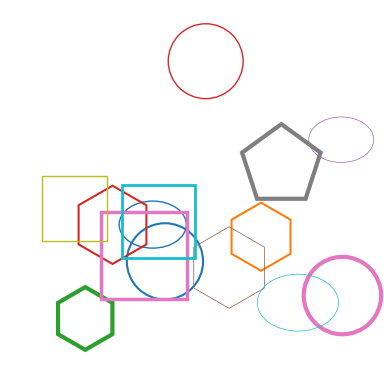[{"shape": "oval", "thickness": 1, "radius": 0.44, "center": [0.397, 0.417]}, {"shape": "circle", "thickness": 1.5, "radius": 0.5, "center": [0.428, 0.321]}, {"shape": "hexagon", "thickness": 1.5, "radius": 0.44, "center": [0.678, 0.385]}, {"shape": "hexagon", "thickness": 3, "radius": 0.41, "center": [0.221, 0.173]}, {"shape": "hexagon", "thickness": 1.5, "radius": 0.51, "center": [0.292, 0.416]}, {"shape": "circle", "thickness": 1, "radius": 0.49, "center": [0.534, 0.841]}, {"shape": "oval", "thickness": 0.5, "radius": 0.42, "center": [0.886, 0.637]}, {"shape": "hexagon", "thickness": 0.5, "radius": 0.53, "center": [0.595, 0.305]}, {"shape": "circle", "thickness": 3, "radius": 0.5, "center": [0.889, 0.232]}, {"shape": "square", "thickness": 2.5, "radius": 0.56, "center": [0.373, 0.336]}, {"shape": "pentagon", "thickness": 3, "radius": 0.54, "center": [0.731, 0.57]}, {"shape": "square", "thickness": 1, "radius": 0.42, "center": [0.193, 0.458]}, {"shape": "square", "thickness": 2, "radius": 0.47, "center": [0.411, 0.425]}, {"shape": "oval", "thickness": 0.5, "radius": 0.53, "center": [0.774, 0.214]}]